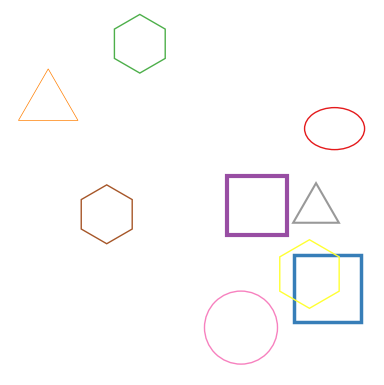[{"shape": "oval", "thickness": 1, "radius": 0.39, "center": [0.869, 0.666]}, {"shape": "square", "thickness": 2.5, "radius": 0.44, "center": [0.85, 0.252]}, {"shape": "hexagon", "thickness": 1, "radius": 0.38, "center": [0.363, 0.886]}, {"shape": "square", "thickness": 3, "radius": 0.39, "center": [0.667, 0.466]}, {"shape": "triangle", "thickness": 0.5, "radius": 0.45, "center": [0.125, 0.732]}, {"shape": "hexagon", "thickness": 1, "radius": 0.45, "center": [0.804, 0.288]}, {"shape": "hexagon", "thickness": 1, "radius": 0.38, "center": [0.277, 0.443]}, {"shape": "circle", "thickness": 1, "radius": 0.47, "center": [0.626, 0.149]}, {"shape": "triangle", "thickness": 1.5, "radius": 0.34, "center": [0.821, 0.456]}]